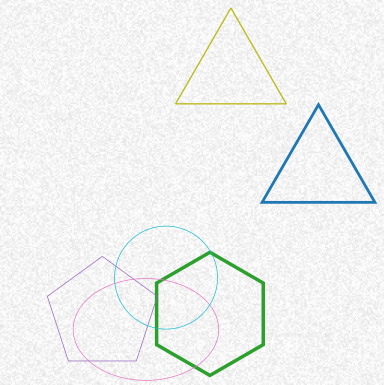[{"shape": "triangle", "thickness": 2, "radius": 0.85, "center": [0.827, 0.559]}, {"shape": "hexagon", "thickness": 2.5, "radius": 0.8, "center": [0.545, 0.185]}, {"shape": "pentagon", "thickness": 0.5, "radius": 0.75, "center": [0.266, 0.184]}, {"shape": "oval", "thickness": 0.5, "radius": 0.95, "center": [0.379, 0.144]}, {"shape": "triangle", "thickness": 1, "radius": 0.83, "center": [0.6, 0.813]}, {"shape": "circle", "thickness": 0.5, "radius": 0.67, "center": [0.431, 0.279]}]